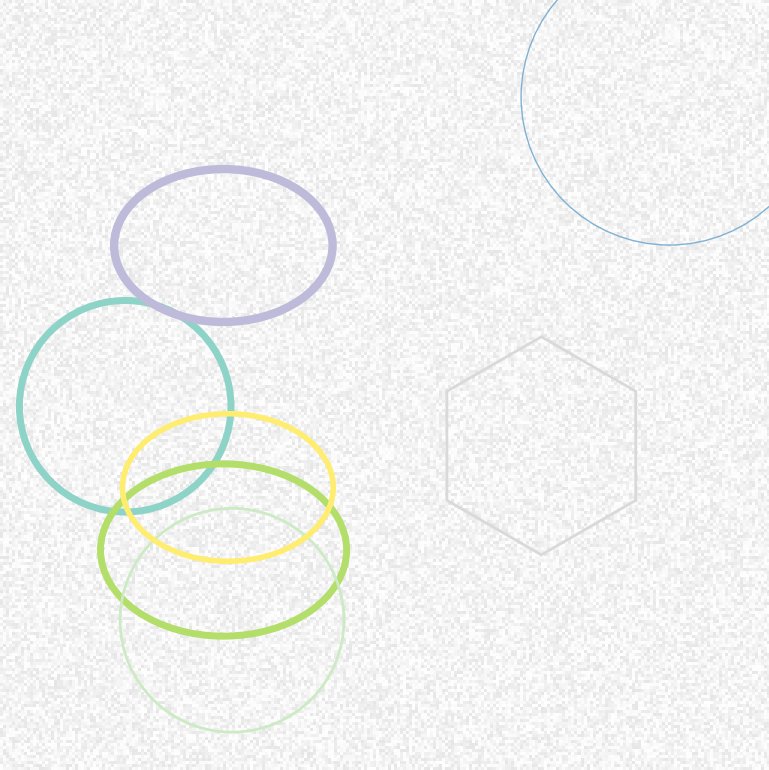[{"shape": "circle", "thickness": 2.5, "radius": 0.69, "center": [0.163, 0.472]}, {"shape": "oval", "thickness": 3, "radius": 0.71, "center": [0.29, 0.681]}, {"shape": "circle", "thickness": 0.5, "radius": 0.96, "center": [0.869, 0.874]}, {"shape": "oval", "thickness": 2.5, "radius": 0.8, "center": [0.29, 0.286]}, {"shape": "hexagon", "thickness": 1, "radius": 0.71, "center": [0.703, 0.421]}, {"shape": "circle", "thickness": 1, "radius": 0.73, "center": [0.301, 0.194]}, {"shape": "oval", "thickness": 2, "radius": 0.68, "center": [0.296, 0.367]}]